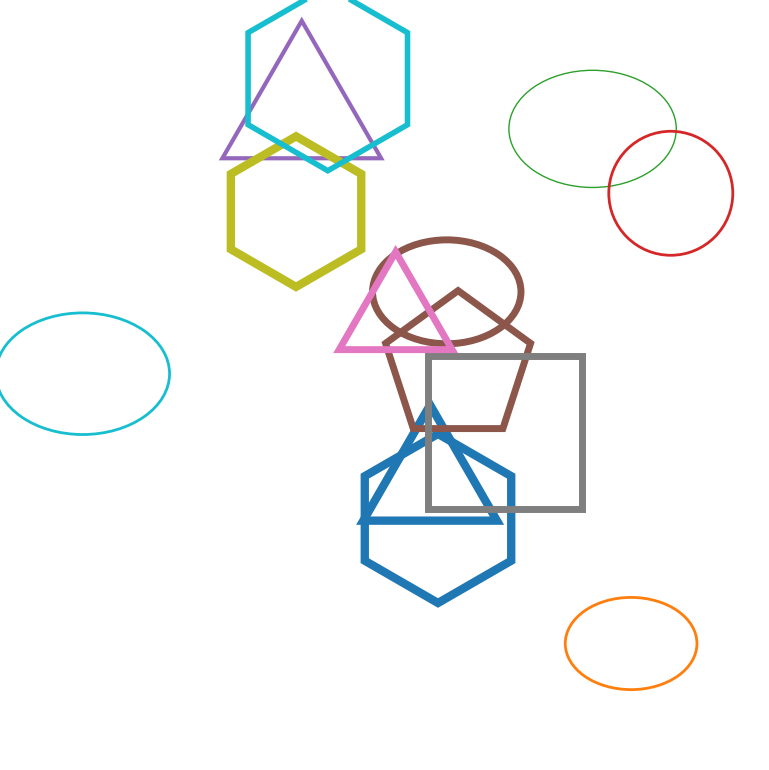[{"shape": "triangle", "thickness": 3, "radius": 0.5, "center": [0.559, 0.374]}, {"shape": "hexagon", "thickness": 3, "radius": 0.55, "center": [0.569, 0.327]}, {"shape": "oval", "thickness": 1, "radius": 0.43, "center": [0.82, 0.164]}, {"shape": "oval", "thickness": 0.5, "radius": 0.54, "center": [0.77, 0.833]}, {"shape": "circle", "thickness": 1, "radius": 0.4, "center": [0.871, 0.749]}, {"shape": "triangle", "thickness": 1.5, "radius": 0.59, "center": [0.392, 0.854]}, {"shape": "pentagon", "thickness": 2.5, "radius": 0.5, "center": [0.595, 0.524]}, {"shape": "oval", "thickness": 2.5, "radius": 0.48, "center": [0.58, 0.621]}, {"shape": "triangle", "thickness": 2.5, "radius": 0.42, "center": [0.514, 0.588]}, {"shape": "square", "thickness": 2.5, "radius": 0.5, "center": [0.656, 0.438]}, {"shape": "hexagon", "thickness": 3, "radius": 0.49, "center": [0.384, 0.725]}, {"shape": "oval", "thickness": 1, "radius": 0.56, "center": [0.107, 0.515]}, {"shape": "hexagon", "thickness": 2, "radius": 0.6, "center": [0.426, 0.898]}]